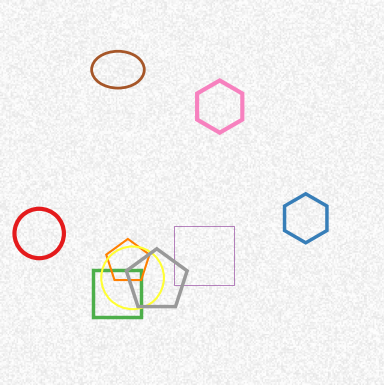[{"shape": "circle", "thickness": 3, "radius": 0.32, "center": [0.102, 0.394]}, {"shape": "hexagon", "thickness": 2.5, "radius": 0.32, "center": [0.794, 0.433]}, {"shape": "square", "thickness": 2.5, "radius": 0.31, "center": [0.304, 0.239]}, {"shape": "square", "thickness": 0.5, "radius": 0.39, "center": [0.529, 0.336]}, {"shape": "pentagon", "thickness": 1.5, "radius": 0.3, "center": [0.332, 0.32]}, {"shape": "circle", "thickness": 1.5, "radius": 0.41, "center": [0.344, 0.278]}, {"shape": "oval", "thickness": 2, "radius": 0.34, "center": [0.306, 0.819]}, {"shape": "hexagon", "thickness": 3, "radius": 0.34, "center": [0.571, 0.723]}, {"shape": "pentagon", "thickness": 2.5, "radius": 0.41, "center": [0.407, 0.271]}]